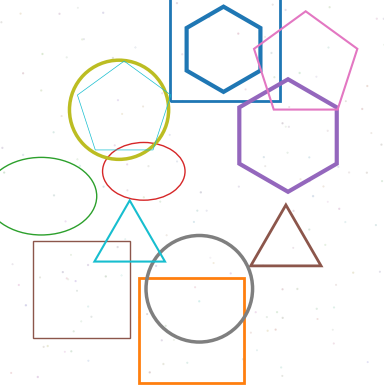[{"shape": "square", "thickness": 2, "radius": 0.72, "center": [0.585, 0.882]}, {"shape": "hexagon", "thickness": 3, "radius": 0.55, "center": [0.581, 0.872]}, {"shape": "square", "thickness": 2, "radius": 0.68, "center": [0.498, 0.142]}, {"shape": "oval", "thickness": 1, "radius": 0.72, "center": [0.107, 0.49]}, {"shape": "oval", "thickness": 1, "radius": 0.54, "center": [0.374, 0.555]}, {"shape": "hexagon", "thickness": 3, "radius": 0.73, "center": [0.748, 0.648]}, {"shape": "square", "thickness": 1, "radius": 0.63, "center": [0.212, 0.248]}, {"shape": "triangle", "thickness": 2, "radius": 0.53, "center": [0.743, 0.362]}, {"shape": "pentagon", "thickness": 1.5, "radius": 0.71, "center": [0.794, 0.83]}, {"shape": "circle", "thickness": 2.5, "radius": 0.69, "center": [0.518, 0.25]}, {"shape": "circle", "thickness": 2.5, "radius": 0.64, "center": [0.309, 0.715]}, {"shape": "pentagon", "thickness": 0.5, "radius": 0.64, "center": [0.322, 0.714]}, {"shape": "triangle", "thickness": 1.5, "radius": 0.53, "center": [0.337, 0.374]}]